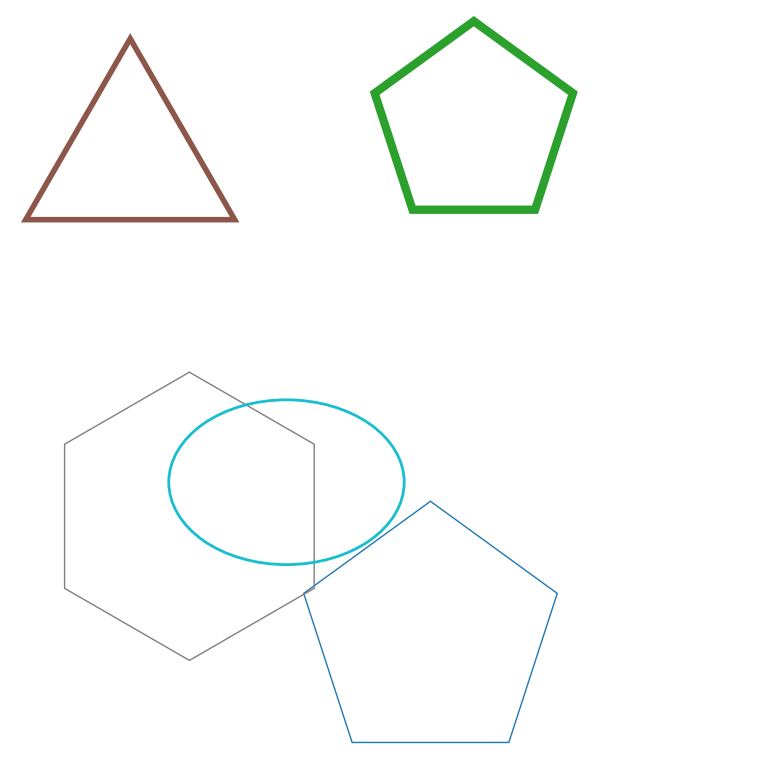[{"shape": "pentagon", "thickness": 0.5, "radius": 0.87, "center": [0.559, 0.176]}, {"shape": "pentagon", "thickness": 3, "radius": 0.68, "center": [0.615, 0.837]}, {"shape": "triangle", "thickness": 2, "radius": 0.78, "center": [0.169, 0.793]}, {"shape": "hexagon", "thickness": 0.5, "radius": 0.94, "center": [0.246, 0.33]}, {"shape": "oval", "thickness": 1, "radius": 0.76, "center": [0.372, 0.374]}]